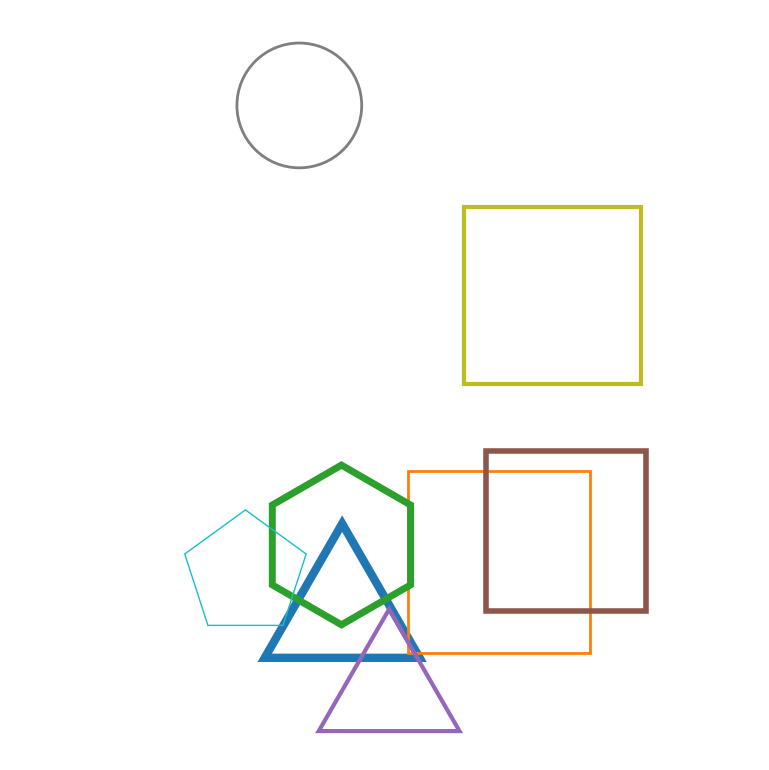[{"shape": "triangle", "thickness": 3, "radius": 0.58, "center": [0.444, 0.204]}, {"shape": "square", "thickness": 1, "radius": 0.59, "center": [0.648, 0.27]}, {"shape": "hexagon", "thickness": 2.5, "radius": 0.52, "center": [0.443, 0.292]}, {"shape": "triangle", "thickness": 1.5, "radius": 0.53, "center": [0.505, 0.103]}, {"shape": "square", "thickness": 2, "radius": 0.52, "center": [0.735, 0.311]}, {"shape": "circle", "thickness": 1, "radius": 0.41, "center": [0.389, 0.863]}, {"shape": "square", "thickness": 1.5, "radius": 0.58, "center": [0.718, 0.616]}, {"shape": "pentagon", "thickness": 0.5, "radius": 0.41, "center": [0.319, 0.255]}]